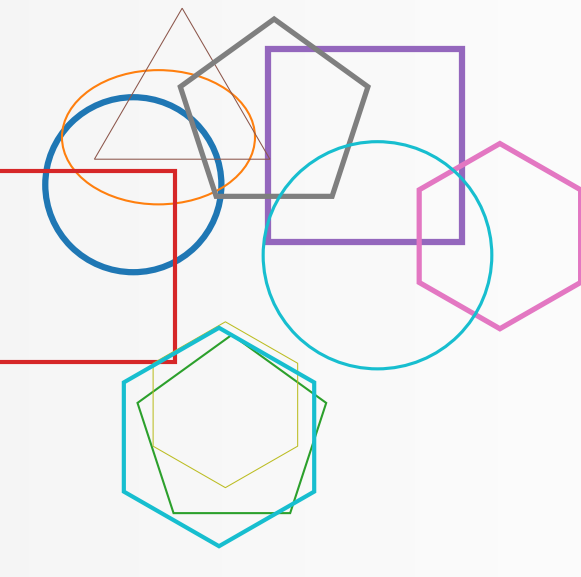[{"shape": "circle", "thickness": 3, "radius": 0.76, "center": [0.229, 0.679]}, {"shape": "oval", "thickness": 1, "radius": 0.83, "center": [0.273, 0.761]}, {"shape": "pentagon", "thickness": 1, "radius": 0.85, "center": [0.399, 0.249]}, {"shape": "square", "thickness": 2, "radius": 0.83, "center": [0.135, 0.538]}, {"shape": "square", "thickness": 3, "radius": 0.83, "center": [0.629, 0.747]}, {"shape": "triangle", "thickness": 0.5, "radius": 0.87, "center": [0.313, 0.811]}, {"shape": "hexagon", "thickness": 2.5, "radius": 0.8, "center": [0.86, 0.59]}, {"shape": "pentagon", "thickness": 2.5, "radius": 0.85, "center": [0.472, 0.796]}, {"shape": "hexagon", "thickness": 0.5, "radius": 0.72, "center": [0.388, 0.298]}, {"shape": "hexagon", "thickness": 2, "radius": 0.95, "center": [0.377, 0.242]}, {"shape": "circle", "thickness": 1.5, "radius": 0.98, "center": [0.649, 0.557]}]